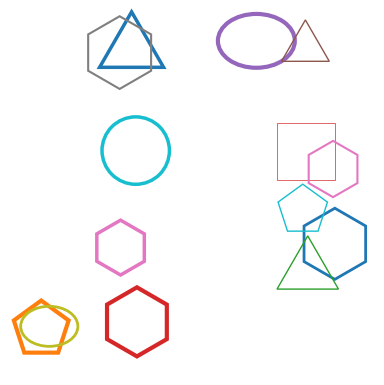[{"shape": "triangle", "thickness": 2.5, "radius": 0.48, "center": [0.342, 0.873]}, {"shape": "hexagon", "thickness": 2, "radius": 0.46, "center": [0.87, 0.367]}, {"shape": "pentagon", "thickness": 3, "radius": 0.37, "center": [0.107, 0.145]}, {"shape": "triangle", "thickness": 1, "radius": 0.46, "center": [0.799, 0.295]}, {"shape": "hexagon", "thickness": 3, "radius": 0.45, "center": [0.356, 0.164]}, {"shape": "square", "thickness": 0.5, "radius": 0.37, "center": [0.795, 0.607]}, {"shape": "oval", "thickness": 3, "radius": 0.5, "center": [0.666, 0.894]}, {"shape": "triangle", "thickness": 1, "radius": 0.36, "center": [0.793, 0.877]}, {"shape": "hexagon", "thickness": 1.5, "radius": 0.37, "center": [0.865, 0.561]}, {"shape": "hexagon", "thickness": 2.5, "radius": 0.36, "center": [0.313, 0.357]}, {"shape": "hexagon", "thickness": 1.5, "radius": 0.47, "center": [0.311, 0.863]}, {"shape": "oval", "thickness": 2, "radius": 0.37, "center": [0.128, 0.152]}, {"shape": "circle", "thickness": 2.5, "radius": 0.44, "center": [0.353, 0.609]}, {"shape": "pentagon", "thickness": 1, "radius": 0.34, "center": [0.786, 0.454]}]